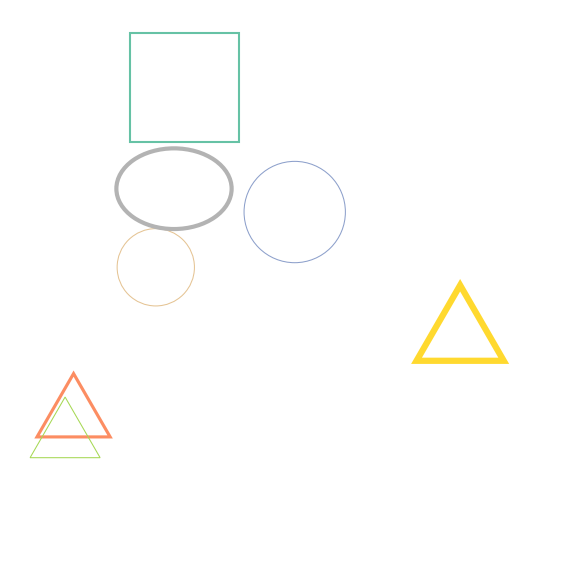[{"shape": "square", "thickness": 1, "radius": 0.47, "center": [0.319, 0.847]}, {"shape": "triangle", "thickness": 1.5, "radius": 0.37, "center": [0.127, 0.279]}, {"shape": "circle", "thickness": 0.5, "radius": 0.44, "center": [0.51, 0.632]}, {"shape": "triangle", "thickness": 0.5, "radius": 0.35, "center": [0.113, 0.242]}, {"shape": "triangle", "thickness": 3, "radius": 0.44, "center": [0.797, 0.418]}, {"shape": "circle", "thickness": 0.5, "radius": 0.33, "center": [0.27, 0.536]}, {"shape": "oval", "thickness": 2, "radius": 0.5, "center": [0.301, 0.672]}]